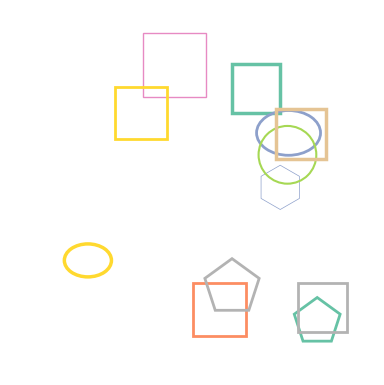[{"shape": "square", "thickness": 2.5, "radius": 0.31, "center": [0.665, 0.77]}, {"shape": "pentagon", "thickness": 2, "radius": 0.31, "center": [0.824, 0.165]}, {"shape": "square", "thickness": 2, "radius": 0.35, "center": [0.57, 0.196]}, {"shape": "oval", "thickness": 2, "radius": 0.42, "center": [0.749, 0.655]}, {"shape": "hexagon", "thickness": 0.5, "radius": 0.29, "center": [0.728, 0.513]}, {"shape": "square", "thickness": 1, "radius": 0.41, "center": [0.453, 0.831]}, {"shape": "circle", "thickness": 1.5, "radius": 0.37, "center": [0.747, 0.598]}, {"shape": "oval", "thickness": 2.5, "radius": 0.31, "center": [0.228, 0.324]}, {"shape": "square", "thickness": 2, "radius": 0.34, "center": [0.367, 0.707]}, {"shape": "square", "thickness": 2.5, "radius": 0.33, "center": [0.782, 0.652]}, {"shape": "pentagon", "thickness": 2, "radius": 0.37, "center": [0.603, 0.254]}, {"shape": "square", "thickness": 2, "radius": 0.32, "center": [0.838, 0.202]}]